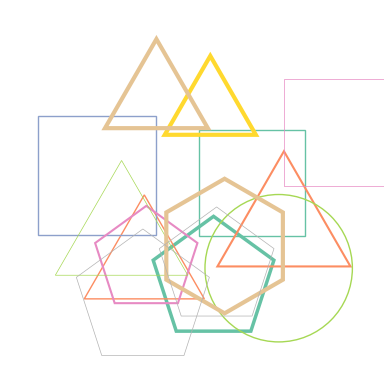[{"shape": "pentagon", "thickness": 2.5, "radius": 0.82, "center": [0.555, 0.273]}, {"shape": "square", "thickness": 1, "radius": 0.69, "center": [0.654, 0.526]}, {"shape": "triangle", "thickness": 1.5, "radius": 1.0, "center": [0.738, 0.408]}, {"shape": "triangle", "thickness": 1, "radius": 0.9, "center": [0.375, 0.314]}, {"shape": "square", "thickness": 1, "radius": 0.77, "center": [0.253, 0.544]}, {"shape": "pentagon", "thickness": 1.5, "radius": 0.7, "center": [0.38, 0.326]}, {"shape": "square", "thickness": 0.5, "radius": 0.69, "center": [0.877, 0.656]}, {"shape": "circle", "thickness": 1, "radius": 0.96, "center": [0.724, 0.303]}, {"shape": "triangle", "thickness": 0.5, "radius": 0.99, "center": [0.316, 0.384]}, {"shape": "triangle", "thickness": 3, "radius": 0.68, "center": [0.546, 0.718]}, {"shape": "hexagon", "thickness": 3, "radius": 0.87, "center": [0.583, 0.361]}, {"shape": "triangle", "thickness": 3, "radius": 0.77, "center": [0.406, 0.744]}, {"shape": "pentagon", "thickness": 0.5, "radius": 0.78, "center": [0.563, 0.306]}, {"shape": "pentagon", "thickness": 0.5, "radius": 0.91, "center": [0.371, 0.224]}]